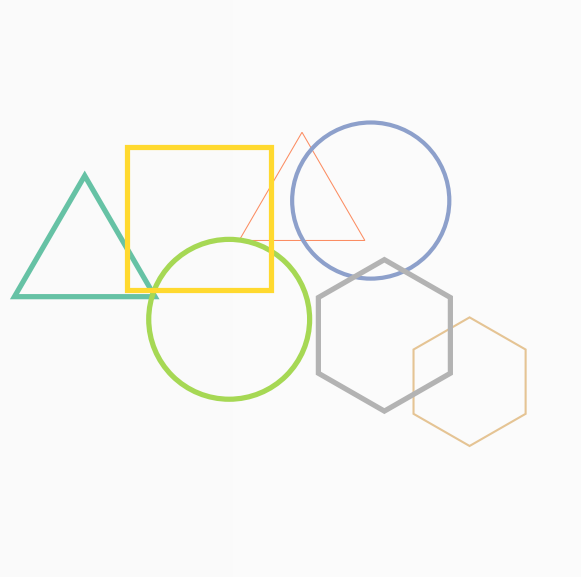[{"shape": "triangle", "thickness": 2.5, "radius": 0.7, "center": [0.146, 0.555]}, {"shape": "triangle", "thickness": 0.5, "radius": 0.62, "center": [0.52, 0.645]}, {"shape": "circle", "thickness": 2, "radius": 0.68, "center": [0.638, 0.652]}, {"shape": "circle", "thickness": 2.5, "radius": 0.69, "center": [0.394, 0.446]}, {"shape": "square", "thickness": 2.5, "radius": 0.62, "center": [0.342, 0.62]}, {"shape": "hexagon", "thickness": 1, "radius": 0.56, "center": [0.808, 0.338]}, {"shape": "hexagon", "thickness": 2.5, "radius": 0.66, "center": [0.661, 0.418]}]